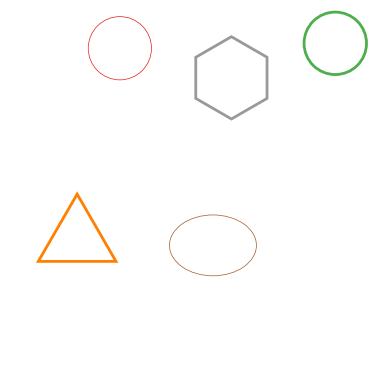[{"shape": "circle", "thickness": 0.5, "radius": 0.41, "center": [0.311, 0.875]}, {"shape": "circle", "thickness": 2, "radius": 0.41, "center": [0.871, 0.887]}, {"shape": "triangle", "thickness": 2, "radius": 0.58, "center": [0.2, 0.379]}, {"shape": "oval", "thickness": 0.5, "radius": 0.56, "center": [0.553, 0.363]}, {"shape": "hexagon", "thickness": 2, "radius": 0.53, "center": [0.601, 0.798]}]